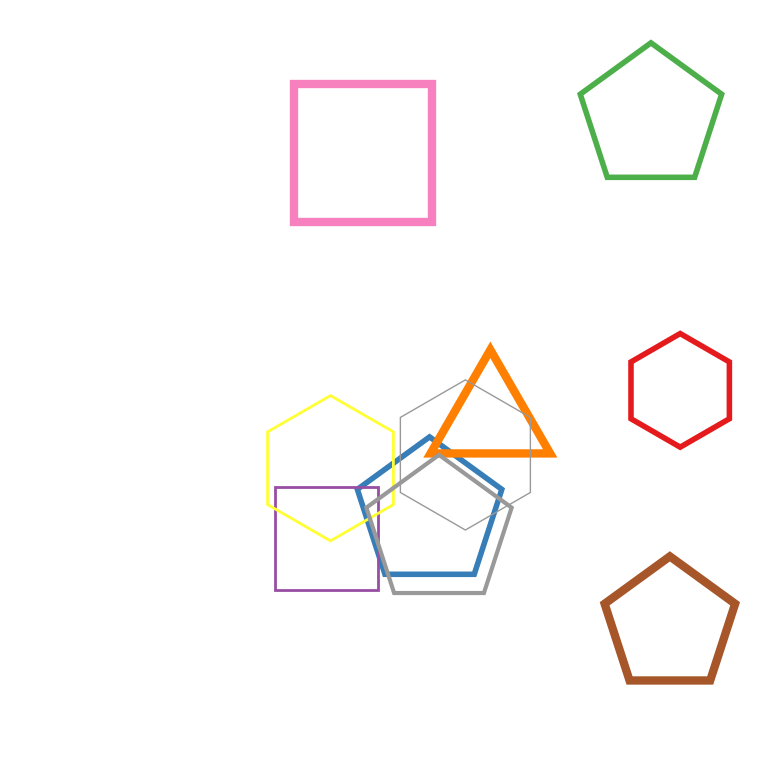[{"shape": "hexagon", "thickness": 2, "radius": 0.37, "center": [0.883, 0.493]}, {"shape": "pentagon", "thickness": 2, "radius": 0.49, "center": [0.558, 0.334]}, {"shape": "pentagon", "thickness": 2, "radius": 0.48, "center": [0.845, 0.848]}, {"shape": "square", "thickness": 1, "radius": 0.33, "center": [0.424, 0.301]}, {"shape": "triangle", "thickness": 3, "radius": 0.45, "center": [0.637, 0.456]}, {"shape": "hexagon", "thickness": 1, "radius": 0.47, "center": [0.429, 0.392]}, {"shape": "pentagon", "thickness": 3, "radius": 0.45, "center": [0.87, 0.188]}, {"shape": "square", "thickness": 3, "radius": 0.45, "center": [0.472, 0.801]}, {"shape": "hexagon", "thickness": 0.5, "radius": 0.49, "center": [0.604, 0.409]}, {"shape": "pentagon", "thickness": 1.5, "radius": 0.5, "center": [0.57, 0.31]}]